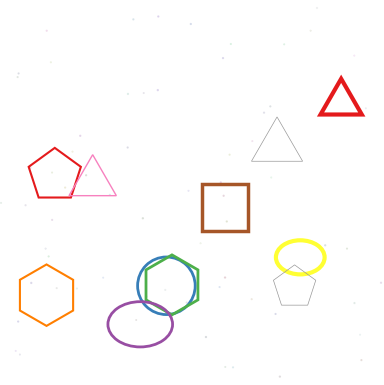[{"shape": "triangle", "thickness": 3, "radius": 0.31, "center": [0.886, 0.734]}, {"shape": "pentagon", "thickness": 1.5, "radius": 0.36, "center": [0.142, 0.545]}, {"shape": "circle", "thickness": 2, "radius": 0.37, "center": [0.432, 0.258]}, {"shape": "hexagon", "thickness": 2, "radius": 0.39, "center": [0.447, 0.26]}, {"shape": "oval", "thickness": 2, "radius": 0.42, "center": [0.364, 0.158]}, {"shape": "hexagon", "thickness": 1.5, "radius": 0.4, "center": [0.121, 0.233]}, {"shape": "oval", "thickness": 3, "radius": 0.32, "center": [0.78, 0.332]}, {"shape": "square", "thickness": 2.5, "radius": 0.3, "center": [0.585, 0.461]}, {"shape": "triangle", "thickness": 1, "radius": 0.35, "center": [0.241, 0.527]}, {"shape": "triangle", "thickness": 0.5, "radius": 0.38, "center": [0.72, 0.62]}, {"shape": "pentagon", "thickness": 0.5, "radius": 0.29, "center": [0.765, 0.254]}]